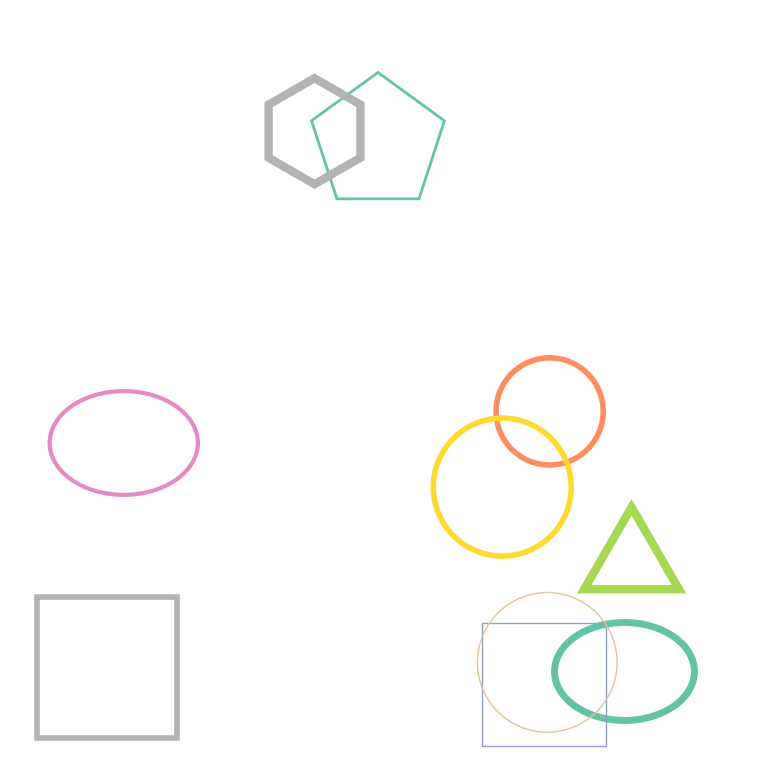[{"shape": "oval", "thickness": 2.5, "radius": 0.45, "center": [0.811, 0.128]}, {"shape": "pentagon", "thickness": 1, "radius": 0.45, "center": [0.491, 0.815]}, {"shape": "circle", "thickness": 2, "radius": 0.35, "center": [0.714, 0.466]}, {"shape": "square", "thickness": 0.5, "radius": 0.4, "center": [0.707, 0.111]}, {"shape": "oval", "thickness": 1.5, "radius": 0.48, "center": [0.161, 0.425]}, {"shape": "triangle", "thickness": 3, "radius": 0.36, "center": [0.82, 0.27]}, {"shape": "circle", "thickness": 2, "radius": 0.45, "center": [0.652, 0.367]}, {"shape": "circle", "thickness": 0.5, "radius": 0.45, "center": [0.711, 0.14]}, {"shape": "hexagon", "thickness": 3, "radius": 0.34, "center": [0.408, 0.83]}, {"shape": "square", "thickness": 2, "radius": 0.46, "center": [0.139, 0.133]}]